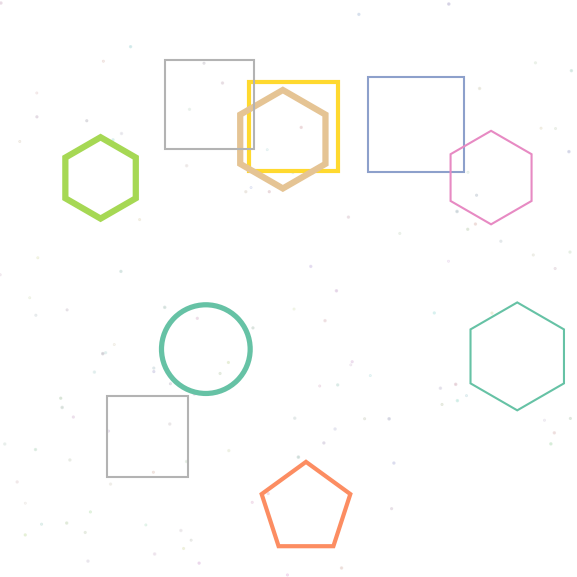[{"shape": "hexagon", "thickness": 1, "radius": 0.47, "center": [0.896, 0.382]}, {"shape": "circle", "thickness": 2.5, "radius": 0.38, "center": [0.356, 0.395]}, {"shape": "pentagon", "thickness": 2, "radius": 0.4, "center": [0.53, 0.119]}, {"shape": "square", "thickness": 1, "radius": 0.41, "center": [0.72, 0.784]}, {"shape": "hexagon", "thickness": 1, "radius": 0.4, "center": [0.85, 0.692]}, {"shape": "hexagon", "thickness": 3, "radius": 0.35, "center": [0.174, 0.691]}, {"shape": "square", "thickness": 2, "radius": 0.39, "center": [0.509, 0.78]}, {"shape": "hexagon", "thickness": 3, "radius": 0.43, "center": [0.49, 0.758]}, {"shape": "square", "thickness": 1, "radius": 0.38, "center": [0.363, 0.818]}, {"shape": "square", "thickness": 1, "radius": 0.35, "center": [0.255, 0.243]}]